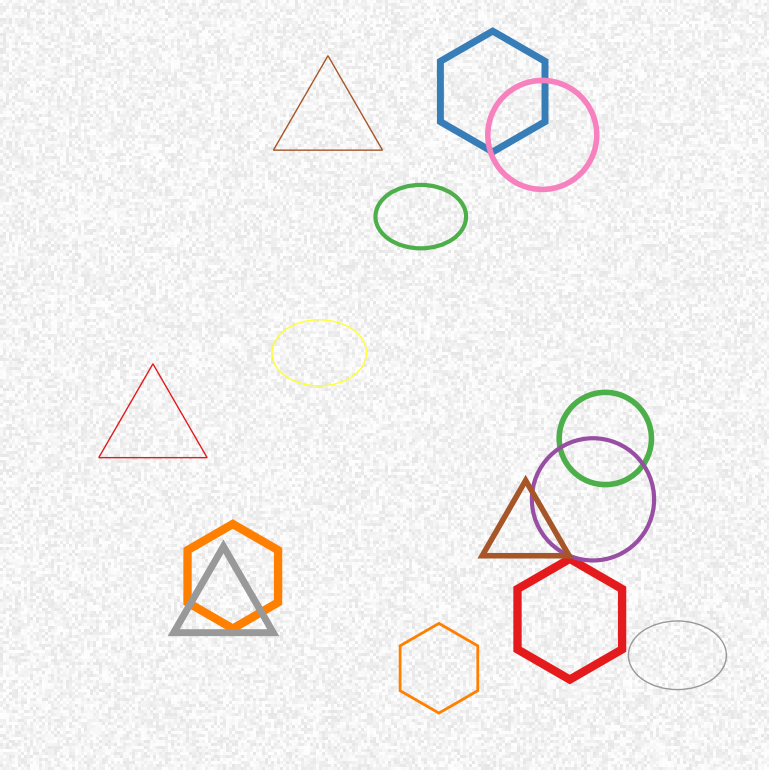[{"shape": "hexagon", "thickness": 3, "radius": 0.39, "center": [0.74, 0.196]}, {"shape": "triangle", "thickness": 0.5, "radius": 0.41, "center": [0.199, 0.446]}, {"shape": "hexagon", "thickness": 2.5, "radius": 0.39, "center": [0.64, 0.881]}, {"shape": "circle", "thickness": 2, "radius": 0.3, "center": [0.786, 0.431]}, {"shape": "oval", "thickness": 1.5, "radius": 0.29, "center": [0.546, 0.719]}, {"shape": "circle", "thickness": 1.5, "radius": 0.4, "center": [0.77, 0.351]}, {"shape": "hexagon", "thickness": 3, "radius": 0.34, "center": [0.302, 0.252]}, {"shape": "hexagon", "thickness": 1, "radius": 0.29, "center": [0.57, 0.132]}, {"shape": "oval", "thickness": 0.5, "radius": 0.31, "center": [0.415, 0.542]}, {"shape": "triangle", "thickness": 2, "radius": 0.33, "center": [0.683, 0.311]}, {"shape": "triangle", "thickness": 0.5, "radius": 0.41, "center": [0.426, 0.846]}, {"shape": "circle", "thickness": 2, "radius": 0.35, "center": [0.704, 0.825]}, {"shape": "oval", "thickness": 0.5, "radius": 0.32, "center": [0.88, 0.149]}, {"shape": "triangle", "thickness": 2.5, "radius": 0.37, "center": [0.29, 0.216]}]